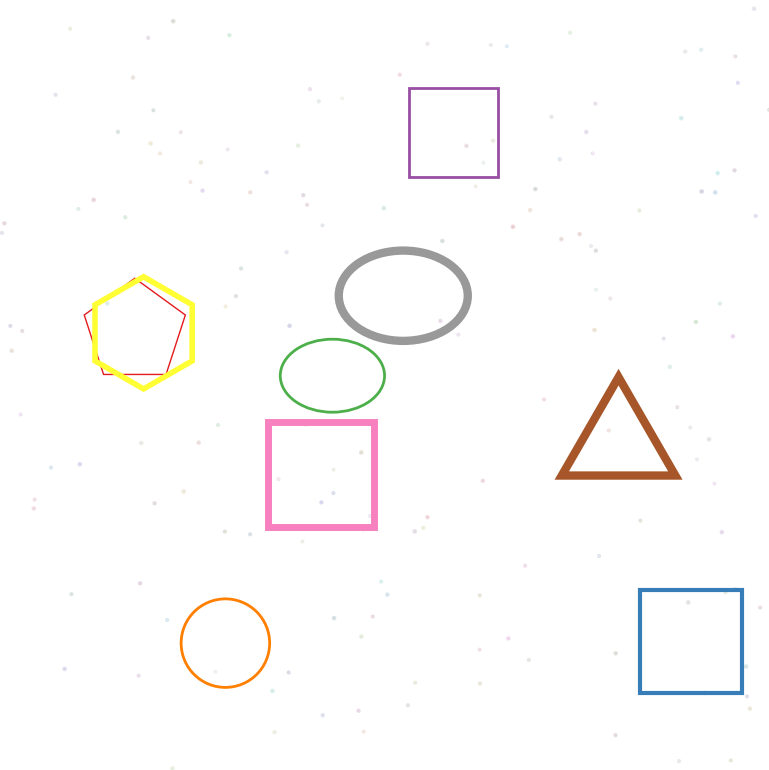[{"shape": "pentagon", "thickness": 0.5, "radius": 0.35, "center": [0.175, 0.57]}, {"shape": "square", "thickness": 1.5, "radius": 0.33, "center": [0.898, 0.167]}, {"shape": "oval", "thickness": 1, "radius": 0.34, "center": [0.432, 0.512]}, {"shape": "square", "thickness": 1, "radius": 0.29, "center": [0.589, 0.827]}, {"shape": "circle", "thickness": 1, "radius": 0.29, "center": [0.293, 0.165]}, {"shape": "hexagon", "thickness": 2, "radius": 0.36, "center": [0.186, 0.568]}, {"shape": "triangle", "thickness": 3, "radius": 0.43, "center": [0.803, 0.425]}, {"shape": "square", "thickness": 2.5, "radius": 0.34, "center": [0.417, 0.384]}, {"shape": "oval", "thickness": 3, "radius": 0.42, "center": [0.524, 0.616]}]